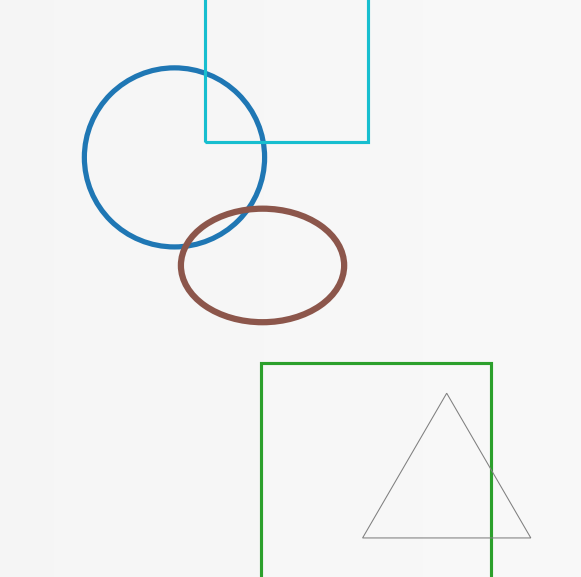[{"shape": "circle", "thickness": 2.5, "radius": 0.78, "center": [0.3, 0.727]}, {"shape": "square", "thickness": 1.5, "radius": 0.99, "center": [0.647, 0.172]}, {"shape": "oval", "thickness": 3, "radius": 0.7, "center": [0.452, 0.539]}, {"shape": "triangle", "thickness": 0.5, "radius": 0.84, "center": [0.769, 0.151]}, {"shape": "square", "thickness": 1.5, "radius": 0.7, "center": [0.493, 0.893]}]